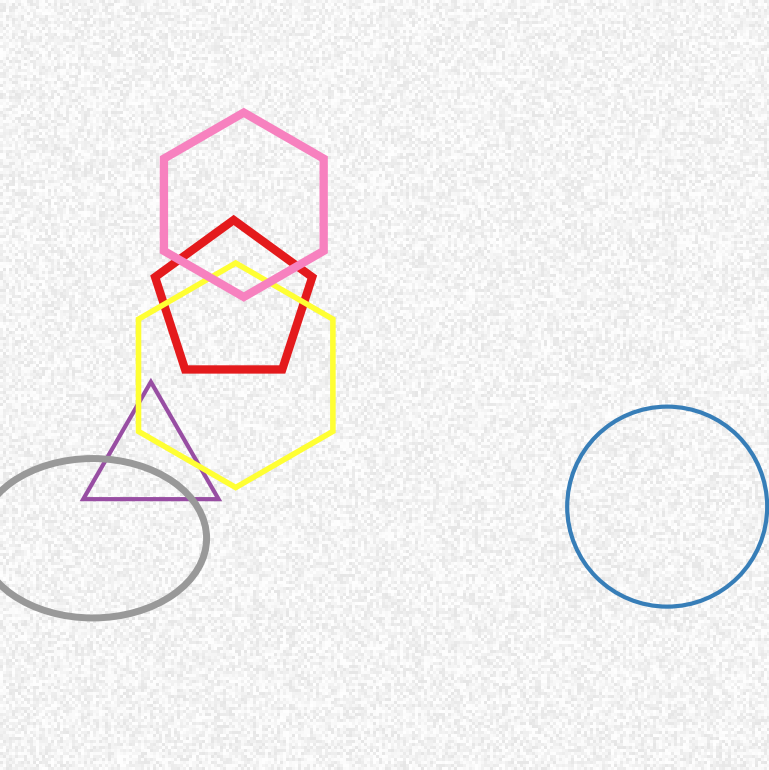[{"shape": "pentagon", "thickness": 3, "radius": 0.54, "center": [0.303, 0.607]}, {"shape": "circle", "thickness": 1.5, "radius": 0.65, "center": [0.866, 0.342]}, {"shape": "triangle", "thickness": 1.5, "radius": 0.51, "center": [0.196, 0.403]}, {"shape": "hexagon", "thickness": 2, "radius": 0.73, "center": [0.306, 0.513]}, {"shape": "hexagon", "thickness": 3, "radius": 0.6, "center": [0.317, 0.734]}, {"shape": "oval", "thickness": 2.5, "radius": 0.74, "center": [0.12, 0.301]}]